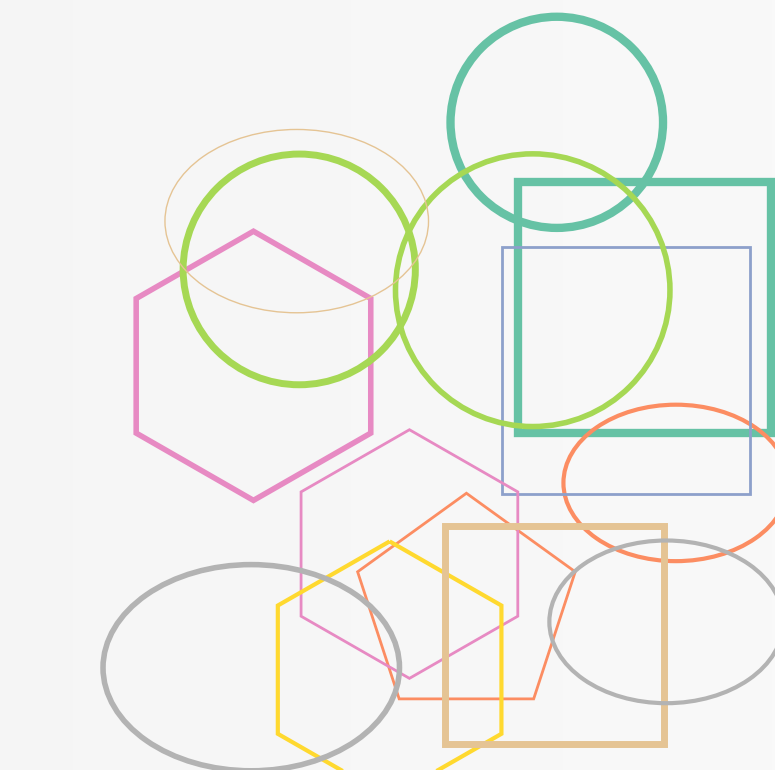[{"shape": "square", "thickness": 3, "radius": 0.81, "center": [0.832, 0.601]}, {"shape": "circle", "thickness": 3, "radius": 0.69, "center": [0.718, 0.841]}, {"shape": "pentagon", "thickness": 1, "radius": 0.74, "center": [0.602, 0.212]}, {"shape": "oval", "thickness": 1.5, "radius": 0.73, "center": [0.872, 0.373]}, {"shape": "square", "thickness": 1, "radius": 0.8, "center": [0.808, 0.519]}, {"shape": "hexagon", "thickness": 1, "radius": 0.81, "center": [0.528, 0.28]}, {"shape": "hexagon", "thickness": 2, "radius": 0.87, "center": [0.327, 0.525]}, {"shape": "circle", "thickness": 2, "radius": 0.89, "center": [0.687, 0.623]}, {"shape": "circle", "thickness": 2.5, "radius": 0.75, "center": [0.386, 0.65]}, {"shape": "hexagon", "thickness": 1.5, "radius": 0.83, "center": [0.503, 0.13]}, {"shape": "square", "thickness": 2.5, "radius": 0.71, "center": [0.715, 0.175]}, {"shape": "oval", "thickness": 0.5, "radius": 0.85, "center": [0.383, 0.713]}, {"shape": "oval", "thickness": 1.5, "radius": 0.75, "center": [0.86, 0.192]}, {"shape": "oval", "thickness": 2, "radius": 0.96, "center": [0.324, 0.133]}]